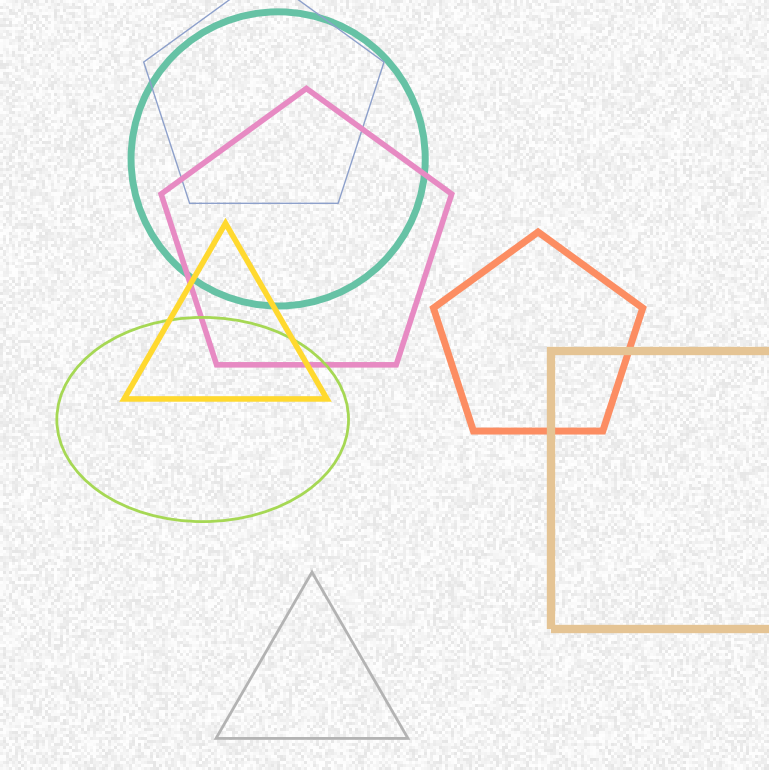[{"shape": "circle", "thickness": 2.5, "radius": 0.96, "center": [0.361, 0.794]}, {"shape": "pentagon", "thickness": 2.5, "radius": 0.71, "center": [0.699, 0.556]}, {"shape": "pentagon", "thickness": 0.5, "radius": 0.82, "center": [0.343, 0.869]}, {"shape": "pentagon", "thickness": 2, "radius": 0.99, "center": [0.398, 0.687]}, {"shape": "oval", "thickness": 1, "radius": 0.95, "center": [0.263, 0.455]}, {"shape": "triangle", "thickness": 2, "radius": 0.76, "center": [0.293, 0.558]}, {"shape": "square", "thickness": 3, "radius": 0.9, "center": [0.896, 0.364]}, {"shape": "triangle", "thickness": 1, "radius": 0.72, "center": [0.405, 0.113]}]